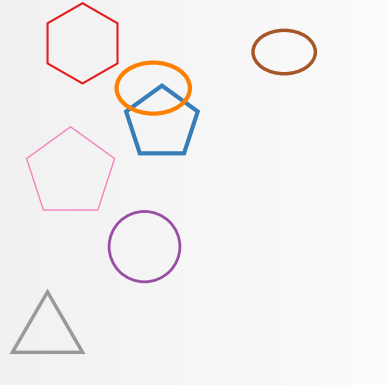[{"shape": "hexagon", "thickness": 1.5, "radius": 0.52, "center": [0.213, 0.887]}, {"shape": "pentagon", "thickness": 3, "radius": 0.49, "center": [0.418, 0.68]}, {"shape": "circle", "thickness": 2, "radius": 0.46, "center": [0.373, 0.359]}, {"shape": "oval", "thickness": 3, "radius": 0.47, "center": [0.395, 0.771]}, {"shape": "oval", "thickness": 2.5, "radius": 0.4, "center": [0.733, 0.865]}, {"shape": "pentagon", "thickness": 1, "radius": 0.6, "center": [0.182, 0.551]}, {"shape": "triangle", "thickness": 2.5, "radius": 0.52, "center": [0.123, 0.137]}]